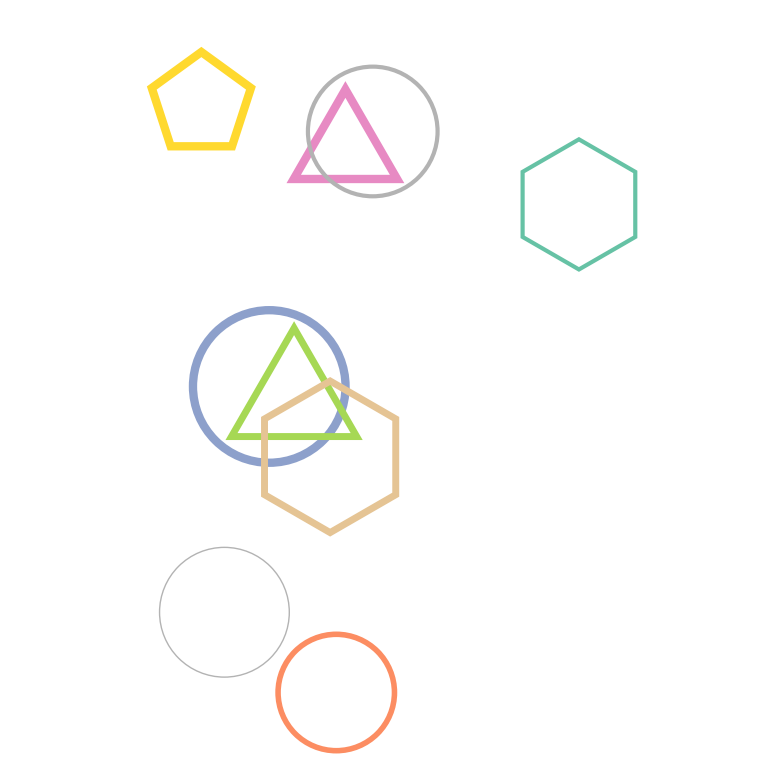[{"shape": "hexagon", "thickness": 1.5, "radius": 0.42, "center": [0.752, 0.735]}, {"shape": "circle", "thickness": 2, "radius": 0.38, "center": [0.437, 0.101]}, {"shape": "circle", "thickness": 3, "radius": 0.5, "center": [0.35, 0.498]}, {"shape": "triangle", "thickness": 3, "radius": 0.39, "center": [0.449, 0.806]}, {"shape": "triangle", "thickness": 2.5, "radius": 0.47, "center": [0.382, 0.48]}, {"shape": "pentagon", "thickness": 3, "radius": 0.34, "center": [0.262, 0.865]}, {"shape": "hexagon", "thickness": 2.5, "radius": 0.49, "center": [0.429, 0.407]}, {"shape": "circle", "thickness": 1.5, "radius": 0.42, "center": [0.484, 0.829]}, {"shape": "circle", "thickness": 0.5, "radius": 0.42, "center": [0.291, 0.205]}]